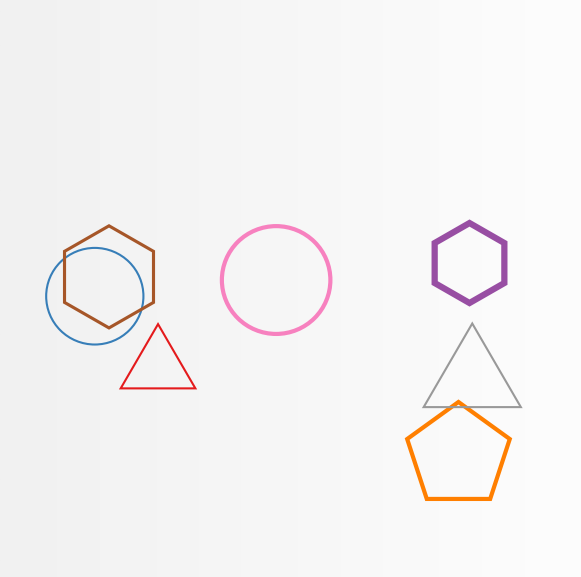[{"shape": "triangle", "thickness": 1, "radius": 0.37, "center": [0.272, 0.364]}, {"shape": "circle", "thickness": 1, "radius": 0.42, "center": [0.163, 0.486]}, {"shape": "hexagon", "thickness": 3, "radius": 0.35, "center": [0.808, 0.544]}, {"shape": "pentagon", "thickness": 2, "radius": 0.46, "center": [0.789, 0.21]}, {"shape": "hexagon", "thickness": 1.5, "radius": 0.44, "center": [0.188, 0.52]}, {"shape": "circle", "thickness": 2, "radius": 0.47, "center": [0.475, 0.514]}, {"shape": "triangle", "thickness": 1, "radius": 0.48, "center": [0.812, 0.342]}]